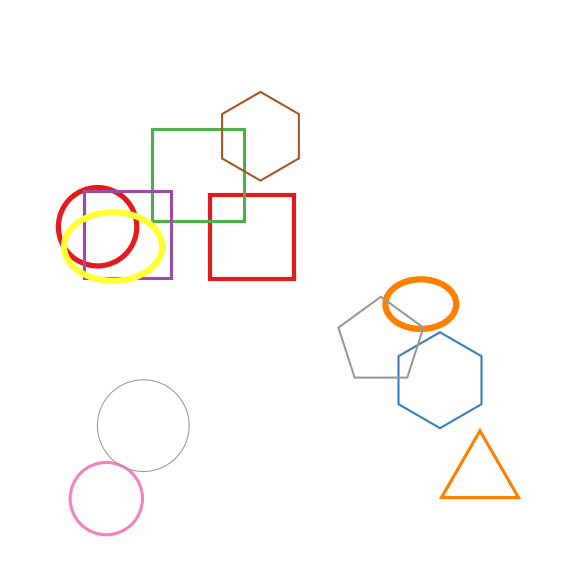[{"shape": "circle", "thickness": 2.5, "radius": 0.34, "center": [0.169, 0.606]}, {"shape": "square", "thickness": 2, "radius": 0.36, "center": [0.436, 0.588]}, {"shape": "hexagon", "thickness": 1, "radius": 0.42, "center": [0.762, 0.341]}, {"shape": "square", "thickness": 1.5, "radius": 0.4, "center": [0.343, 0.696]}, {"shape": "square", "thickness": 1.5, "radius": 0.38, "center": [0.221, 0.594]}, {"shape": "triangle", "thickness": 1.5, "radius": 0.39, "center": [0.831, 0.176]}, {"shape": "oval", "thickness": 3, "radius": 0.31, "center": [0.729, 0.472]}, {"shape": "oval", "thickness": 3, "radius": 0.42, "center": [0.196, 0.572]}, {"shape": "hexagon", "thickness": 1, "radius": 0.38, "center": [0.451, 0.763]}, {"shape": "circle", "thickness": 1.5, "radius": 0.31, "center": [0.184, 0.136]}, {"shape": "pentagon", "thickness": 1, "radius": 0.39, "center": [0.66, 0.408]}, {"shape": "circle", "thickness": 0.5, "radius": 0.4, "center": [0.248, 0.262]}]